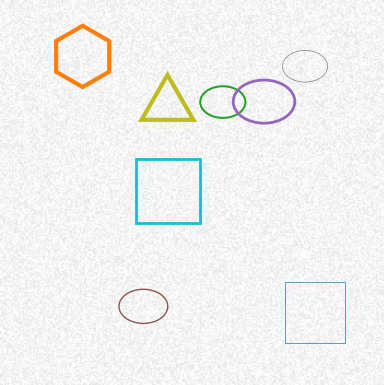[{"shape": "square", "thickness": 0.5, "radius": 0.4, "center": [0.818, 0.188]}, {"shape": "hexagon", "thickness": 3, "radius": 0.4, "center": [0.215, 0.853]}, {"shape": "oval", "thickness": 1.5, "radius": 0.29, "center": [0.579, 0.735]}, {"shape": "oval", "thickness": 2, "radius": 0.4, "center": [0.686, 0.736]}, {"shape": "oval", "thickness": 1, "radius": 0.32, "center": [0.372, 0.204]}, {"shape": "oval", "thickness": 0.5, "radius": 0.29, "center": [0.792, 0.828]}, {"shape": "triangle", "thickness": 3, "radius": 0.39, "center": [0.435, 0.728]}, {"shape": "square", "thickness": 2, "radius": 0.42, "center": [0.437, 0.504]}]